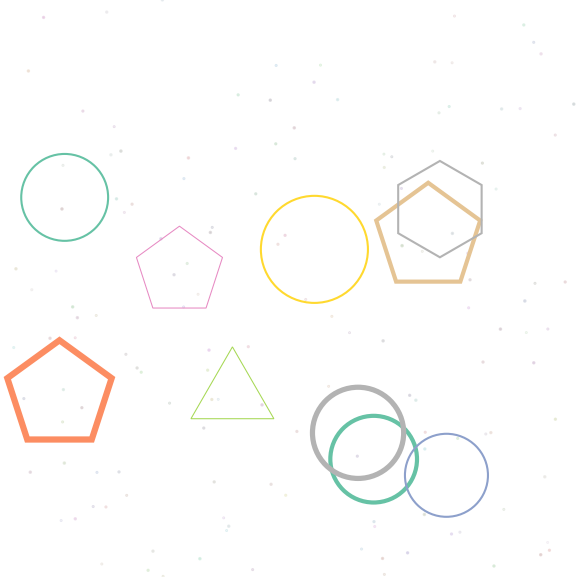[{"shape": "circle", "thickness": 2, "radius": 0.38, "center": [0.647, 0.204]}, {"shape": "circle", "thickness": 1, "radius": 0.38, "center": [0.112, 0.657]}, {"shape": "pentagon", "thickness": 3, "radius": 0.47, "center": [0.103, 0.315]}, {"shape": "circle", "thickness": 1, "radius": 0.36, "center": [0.773, 0.176]}, {"shape": "pentagon", "thickness": 0.5, "radius": 0.39, "center": [0.311, 0.529]}, {"shape": "triangle", "thickness": 0.5, "radius": 0.41, "center": [0.402, 0.316]}, {"shape": "circle", "thickness": 1, "radius": 0.46, "center": [0.544, 0.567]}, {"shape": "pentagon", "thickness": 2, "radius": 0.47, "center": [0.742, 0.588]}, {"shape": "hexagon", "thickness": 1, "radius": 0.42, "center": [0.762, 0.637]}, {"shape": "circle", "thickness": 2.5, "radius": 0.39, "center": [0.62, 0.25]}]